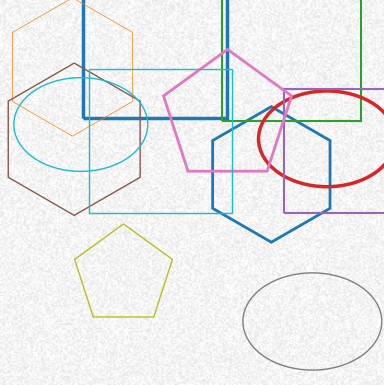[{"shape": "hexagon", "thickness": 2, "radius": 0.88, "center": [0.705, 0.547]}, {"shape": "square", "thickness": 2.5, "radius": 0.94, "center": [0.403, 0.882]}, {"shape": "hexagon", "thickness": 0.5, "radius": 0.9, "center": [0.188, 0.826]}, {"shape": "square", "thickness": 1.5, "radius": 0.9, "center": [0.757, 0.866]}, {"shape": "oval", "thickness": 2.5, "radius": 0.89, "center": [0.849, 0.639]}, {"shape": "square", "thickness": 1.5, "radius": 0.8, "center": [0.898, 0.608]}, {"shape": "hexagon", "thickness": 1, "radius": 0.99, "center": [0.193, 0.638]}, {"shape": "pentagon", "thickness": 2, "radius": 0.87, "center": [0.591, 0.697]}, {"shape": "oval", "thickness": 1, "radius": 0.9, "center": [0.811, 0.165]}, {"shape": "pentagon", "thickness": 1, "radius": 0.67, "center": [0.321, 0.285]}, {"shape": "square", "thickness": 1, "radius": 0.93, "center": [0.416, 0.634]}, {"shape": "oval", "thickness": 1, "radius": 0.87, "center": [0.21, 0.677]}]